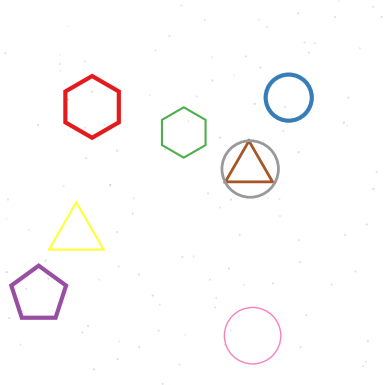[{"shape": "hexagon", "thickness": 3, "radius": 0.4, "center": [0.239, 0.722]}, {"shape": "circle", "thickness": 3, "radius": 0.3, "center": [0.75, 0.746]}, {"shape": "hexagon", "thickness": 1.5, "radius": 0.33, "center": [0.477, 0.656]}, {"shape": "pentagon", "thickness": 3, "radius": 0.37, "center": [0.1, 0.235]}, {"shape": "triangle", "thickness": 1.5, "radius": 0.41, "center": [0.198, 0.393]}, {"shape": "triangle", "thickness": 2, "radius": 0.35, "center": [0.647, 0.563]}, {"shape": "circle", "thickness": 1, "radius": 0.37, "center": [0.656, 0.128]}, {"shape": "circle", "thickness": 2, "radius": 0.37, "center": [0.65, 0.561]}]